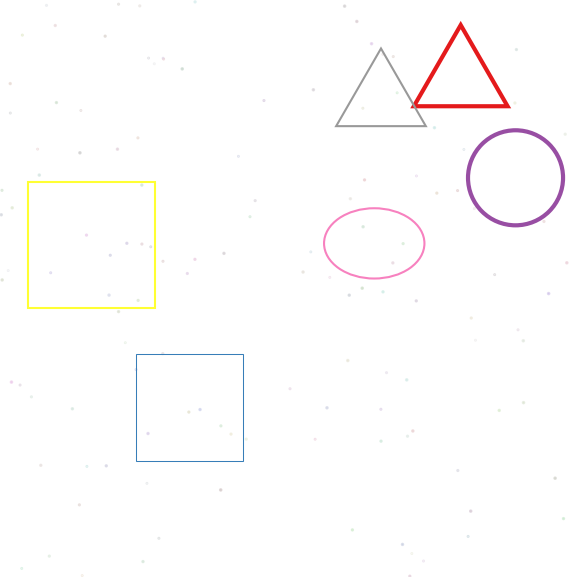[{"shape": "triangle", "thickness": 2, "radius": 0.47, "center": [0.798, 0.862]}, {"shape": "square", "thickness": 0.5, "radius": 0.46, "center": [0.329, 0.294]}, {"shape": "circle", "thickness": 2, "radius": 0.41, "center": [0.893, 0.691]}, {"shape": "square", "thickness": 1, "radius": 0.55, "center": [0.159, 0.575]}, {"shape": "oval", "thickness": 1, "radius": 0.43, "center": [0.648, 0.578]}, {"shape": "triangle", "thickness": 1, "radius": 0.45, "center": [0.66, 0.826]}]